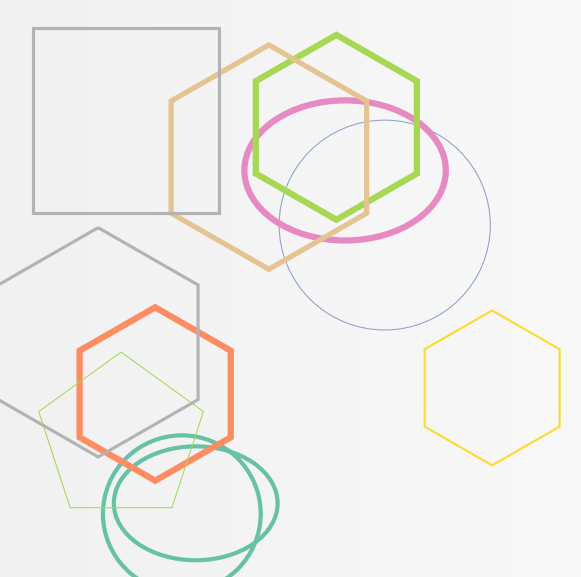[{"shape": "oval", "thickness": 2, "radius": 0.7, "center": [0.337, 0.128]}, {"shape": "circle", "thickness": 2, "radius": 0.68, "center": [0.313, 0.11]}, {"shape": "hexagon", "thickness": 3, "radius": 0.75, "center": [0.267, 0.317]}, {"shape": "circle", "thickness": 0.5, "radius": 0.91, "center": [0.662, 0.609]}, {"shape": "oval", "thickness": 3, "radius": 0.87, "center": [0.594, 0.704]}, {"shape": "hexagon", "thickness": 3, "radius": 0.8, "center": [0.579, 0.779]}, {"shape": "pentagon", "thickness": 0.5, "radius": 0.74, "center": [0.208, 0.24]}, {"shape": "hexagon", "thickness": 1, "radius": 0.67, "center": [0.847, 0.327]}, {"shape": "hexagon", "thickness": 2.5, "radius": 0.97, "center": [0.463, 0.727]}, {"shape": "square", "thickness": 1.5, "radius": 0.8, "center": [0.217, 0.791]}, {"shape": "hexagon", "thickness": 1.5, "radius": 0.99, "center": [0.169, 0.406]}]